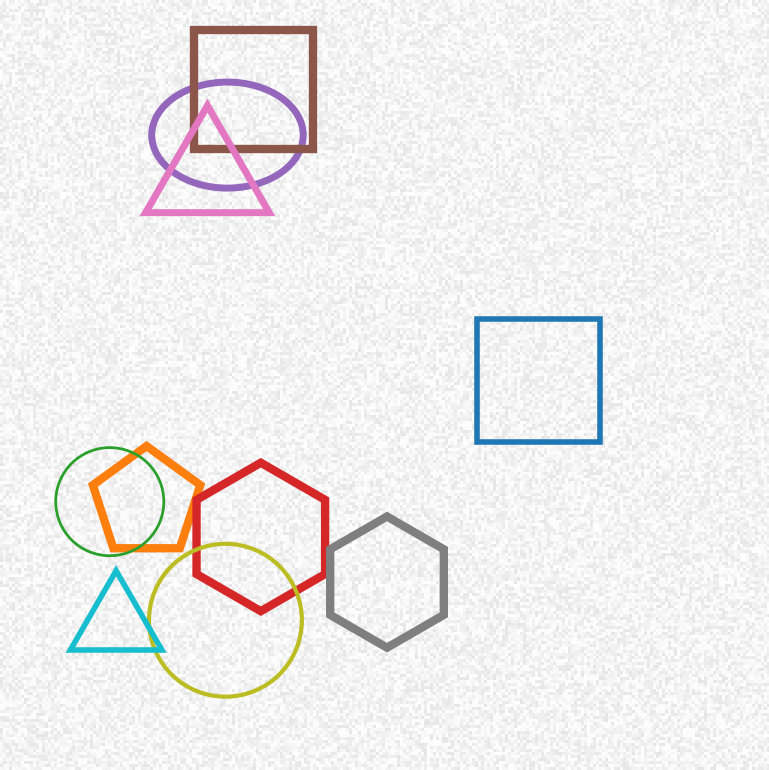[{"shape": "square", "thickness": 2, "radius": 0.4, "center": [0.7, 0.506]}, {"shape": "pentagon", "thickness": 3, "radius": 0.37, "center": [0.19, 0.347]}, {"shape": "circle", "thickness": 1, "radius": 0.35, "center": [0.143, 0.348]}, {"shape": "hexagon", "thickness": 3, "radius": 0.48, "center": [0.339, 0.303]}, {"shape": "oval", "thickness": 2.5, "radius": 0.49, "center": [0.295, 0.825]}, {"shape": "square", "thickness": 3, "radius": 0.38, "center": [0.329, 0.884]}, {"shape": "triangle", "thickness": 2.5, "radius": 0.46, "center": [0.269, 0.77]}, {"shape": "hexagon", "thickness": 3, "radius": 0.43, "center": [0.503, 0.244]}, {"shape": "circle", "thickness": 1.5, "radius": 0.5, "center": [0.293, 0.194]}, {"shape": "triangle", "thickness": 2, "radius": 0.34, "center": [0.151, 0.19]}]